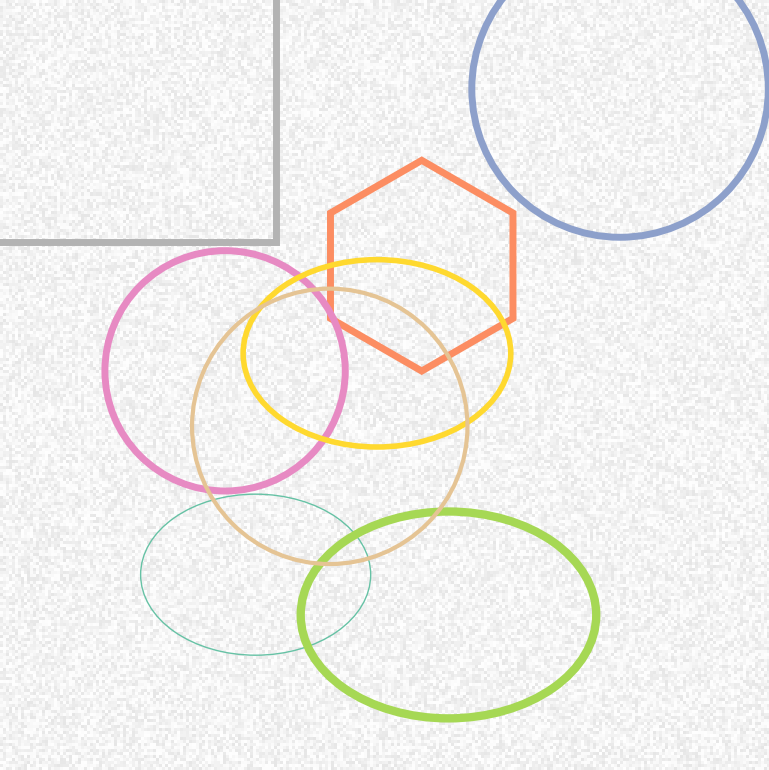[{"shape": "oval", "thickness": 0.5, "radius": 0.75, "center": [0.332, 0.254]}, {"shape": "hexagon", "thickness": 2.5, "radius": 0.68, "center": [0.548, 0.655]}, {"shape": "circle", "thickness": 2.5, "radius": 0.96, "center": [0.805, 0.884]}, {"shape": "circle", "thickness": 2.5, "radius": 0.78, "center": [0.292, 0.518]}, {"shape": "oval", "thickness": 3, "radius": 0.96, "center": [0.582, 0.201]}, {"shape": "oval", "thickness": 2, "radius": 0.87, "center": [0.49, 0.541]}, {"shape": "circle", "thickness": 1.5, "radius": 0.89, "center": [0.428, 0.446]}, {"shape": "square", "thickness": 2.5, "radius": 0.94, "center": [0.169, 0.875]}]